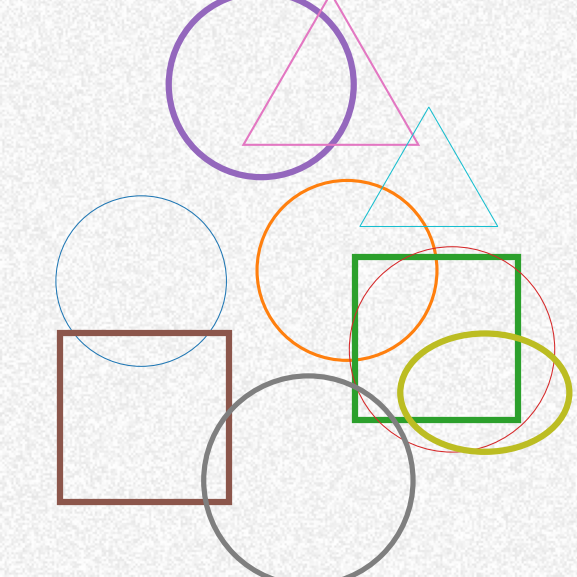[{"shape": "circle", "thickness": 0.5, "radius": 0.74, "center": [0.244, 0.512]}, {"shape": "circle", "thickness": 1.5, "radius": 0.78, "center": [0.601, 0.531]}, {"shape": "square", "thickness": 3, "radius": 0.71, "center": [0.756, 0.412]}, {"shape": "circle", "thickness": 0.5, "radius": 0.89, "center": [0.783, 0.394]}, {"shape": "circle", "thickness": 3, "radius": 0.8, "center": [0.452, 0.853]}, {"shape": "square", "thickness": 3, "radius": 0.73, "center": [0.251, 0.277]}, {"shape": "triangle", "thickness": 1, "radius": 0.87, "center": [0.573, 0.836]}, {"shape": "circle", "thickness": 2.5, "radius": 0.91, "center": [0.534, 0.167]}, {"shape": "oval", "thickness": 3, "radius": 0.73, "center": [0.839, 0.319]}, {"shape": "triangle", "thickness": 0.5, "radius": 0.69, "center": [0.743, 0.676]}]